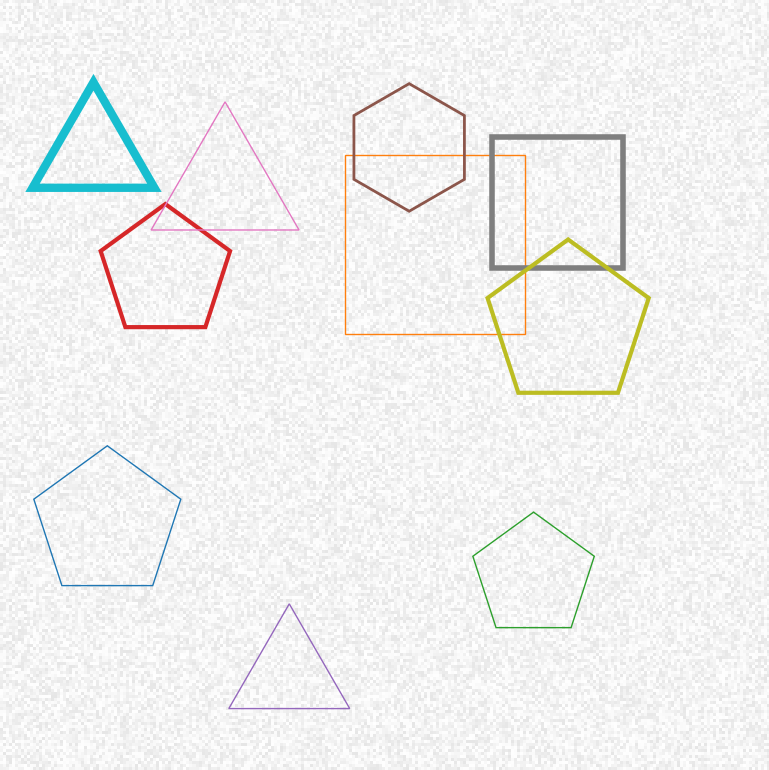[{"shape": "pentagon", "thickness": 0.5, "radius": 0.5, "center": [0.139, 0.321]}, {"shape": "square", "thickness": 0.5, "radius": 0.58, "center": [0.565, 0.682]}, {"shape": "pentagon", "thickness": 0.5, "radius": 0.41, "center": [0.693, 0.252]}, {"shape": "pentagon", "thickness": 1.5, "radius": 0.44, "center": [0.215, 0.647]}, {"shape": "triangle", "thickness": 0.5, "radius": 0.45, "center": [0.376, 0.125]}, {"shape": "hexagon", "thickness": 1, "radius": 0.41, "center": [0.531, 0.809]}, {"shape": "triangle", "thickness": 0.5, "radius": 0.55, "center": [0.292, 0.757]}, {"shape": "square", "thickness": 2, "radius": 0.42, "center": [0.724, 0.737]}, {"shape": "pentagon", "thickness": 1.5, "radius": 0.55, "center": [0.738, 0.579]}, {"shape": "triangle", "thickness": 3, "radius": 0.46, "center": [0.121, 0.802]}]